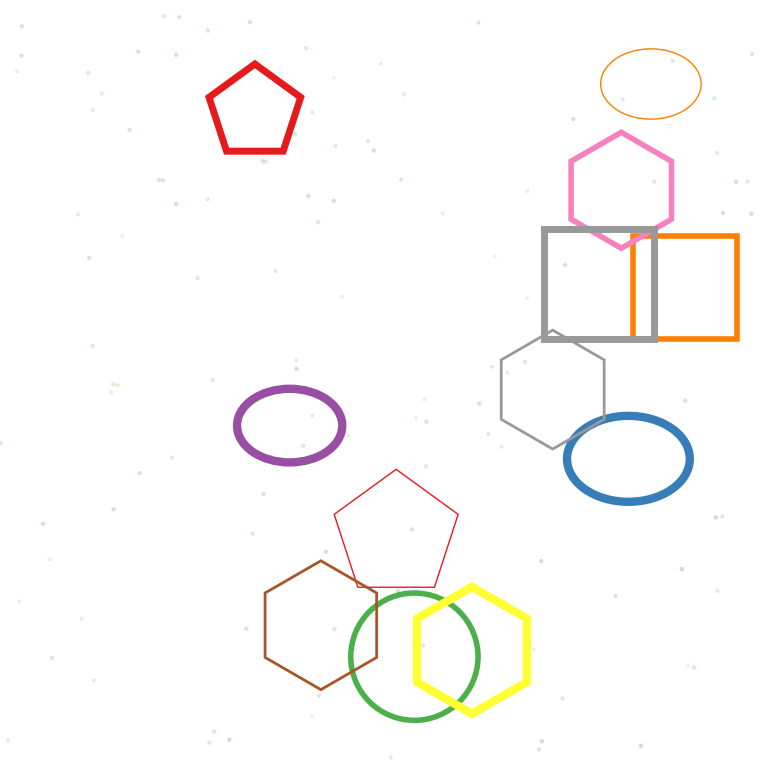[{"shape": "pentagon", "thickness": 2.5, "radius": 0.31, "center": [0.331, 0.854]}, {"shape": "pentagon", "thickness": 0.5, "radius": 0.42, "center": [0.514, 0.306]}, {"shape": "oval", "thickness": 3, "radius": 0.4, "center": [0.816, 0.404]}, {"shape": "circle", "thickness": 2, "radius": 0.41, "center": [0.538, 0.147]}, {"shape": "oval", "thickness": 3, "radius": 0.34, "center": [0.376, 0.447]}, {"shape": "square", "thickness": 2, "radius": 0.34, "center": [0.89, 0.627]}, {"shape": "oval", "thickness": 0.5, "radius": 0.33, "center": [0.845, 0.891]}, {"shape": "hexagon", "thickness": 3, "radius": 0.41, "center": [0.613, 0.155]}, {"shape": "hexagon", "thickness": 1, "radius": 0.42, "center": [0.417, 0.188]}, {"shape": "hexagon", "thickness": 2, "radius": 0.38, "center": [0.807, 0.753]}, {"shape": "square", "thickness": 2.5, "radius": 0.36, "center": [0.778, 0.632]}, {"shape": "hexagon", "thickness": 1, "radius": 0.39, "center": [0.718, 0.494]}]